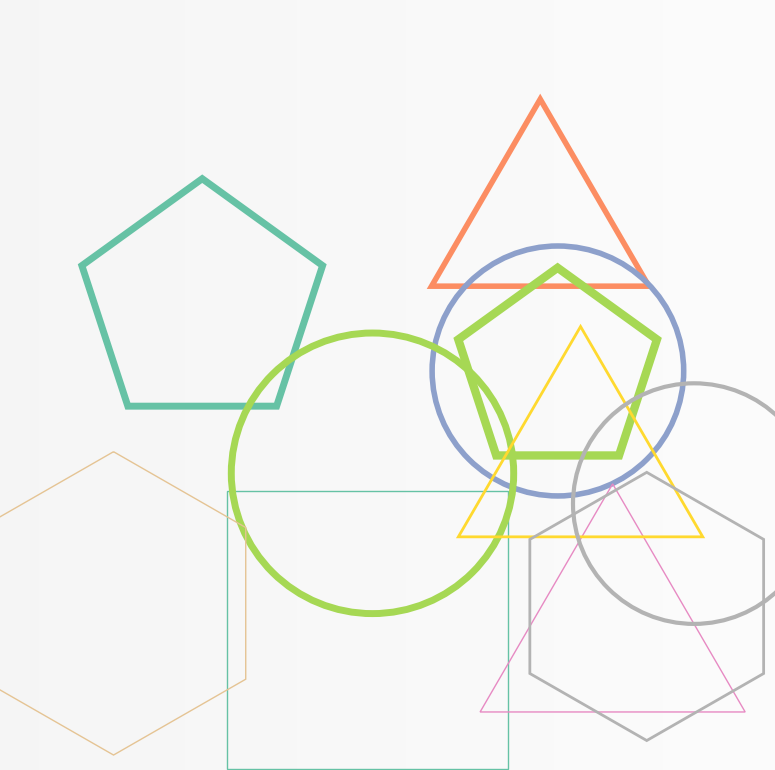[{"shape": "pentagon", "thickness": 2.5, "radius": 0.82, "center": [0.261, 0.605]}, {"shape": "square", "thickness": 0.5, "radius": 0.9, "center": [0.474, 0.182]}, {"shape": "triangle", "thickness": 2, "radius": 0.81, "center": [0.697, 0.709]}, {"shape": "circle", "thickness": 2, "radius": 0.81, "center": [0.72, 0.518]}, {"shape": "triangle", "thickness": 0.5, "radius": 0.99, "center": [0.79, 0.174]}, {"shape": "circle", "thickness": 2.5, "radius": 0.91, "center": [0.481, 0.385]}, {"shape": "pentagon", "thickness": 3, "radius": 0.67, "center": [0.719, 0.518]}, {"shape": "triangle", "thickness": 1, "radius": 0.91, "center": [0.749, 0.394]}, {"shape": "hexagon", "thickness": 0.5, "radius": 0.98, "center": [0.146, 0.216]}, {"shape": "circle", "thickness": 1.5, "radius": 0.78, "center": [0.896, 0.346]}, {"shape": "hexagon", "thickness": 1, "radius": 0.87, "center": [0.835, 0.212]}]